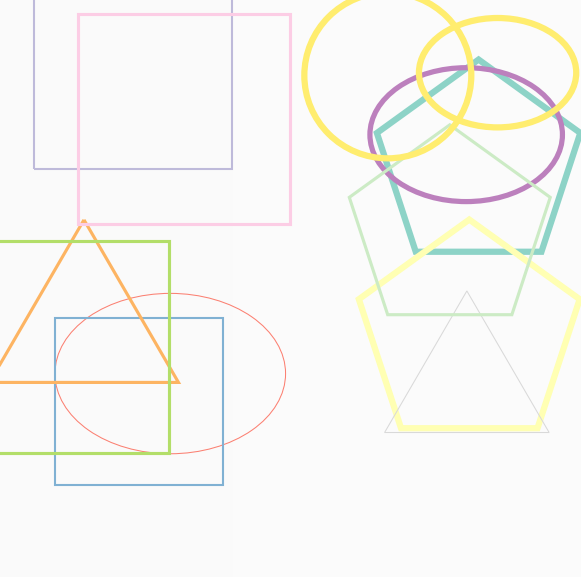[{"shape": "pentagon", "thickness": 3, "radius": 0.92, "center": [0.823, 0.712]}, {"shape": "pentagon", "thickness": 3, "radius": 1.0, "center": [0.807, 0.419]}, {"shape": "square", "thickness": 1, "radius": 0.85, "center": [0.229, 0.876]}, {"shape": "oval", "thickness": 0.5, "radius": 0.99, "center": [0.293, 0.352]}, {"shape": "square", "thickness": 1, "radius": 0.72, "center": [0.239, 0.304]}, {"shape": "triangle", "thickness": 1.5, "radius": 0.94, "center": [0.144, 0.431]}, {"shape": "square", "thickness": 1.5, "radius": 0.92, "center": [0.107, 0.399]}, {"shape": "square", "thickness": 1.5, "radius": 0.91, "center": [0.317, 0.793]}, {"shape": "triangle", "thickness": 0.5, "radius": 0.82, "center": [0.803, 0.332]}, {"shape": "oval", "thickness": 2.5, "radius": 0.83, "center": [0.802, 0.766]}, {"shape": "pentagon", "thickness": 1.5, "radius": 0.91, "center": [0.774, 0.601]}, {"shape": "oval", "thickness": 3, "radius": 0.68, "center": [0.856, 0.873]}, {"shape": "circle", "thickness": 3, "radius": 0.72, "center": [0.667, 0.869]}]